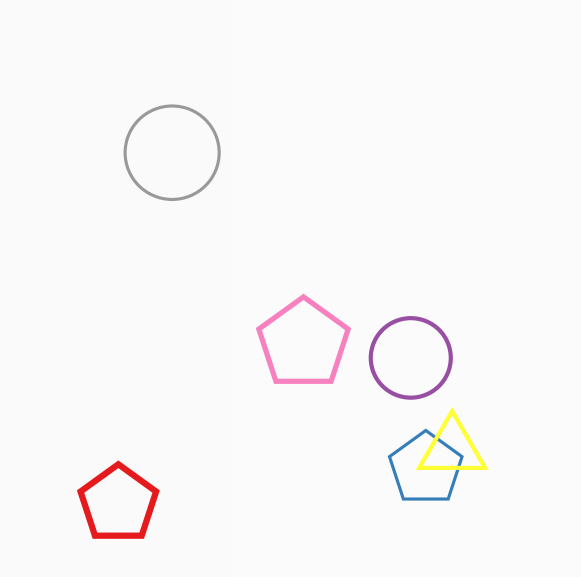[{"shape": "pentagon", "thickness": 3, "radius": 0.34, "center": [0.204, 0.127]}, {"shape": "pentagon", "thickness": 1.5, "radius": 0.33, "center": [0.733, 0.188]}, {"shape": "circle", "thickness": 2, "radius": 0.34, "center": [0.707, 0.379]}, {"shape": "triangle", "thickness": 2, "radius": 0.33, "center": [0.778, 0.222]}, {"shape": "pentagon", "thickness": 2.5, "radius": 0.4, "center": [0.522, 0.404]}, {"shape": "circle", "thickness": 1.5, "radius": 0.4, "center": [0.296, 0.735]}]